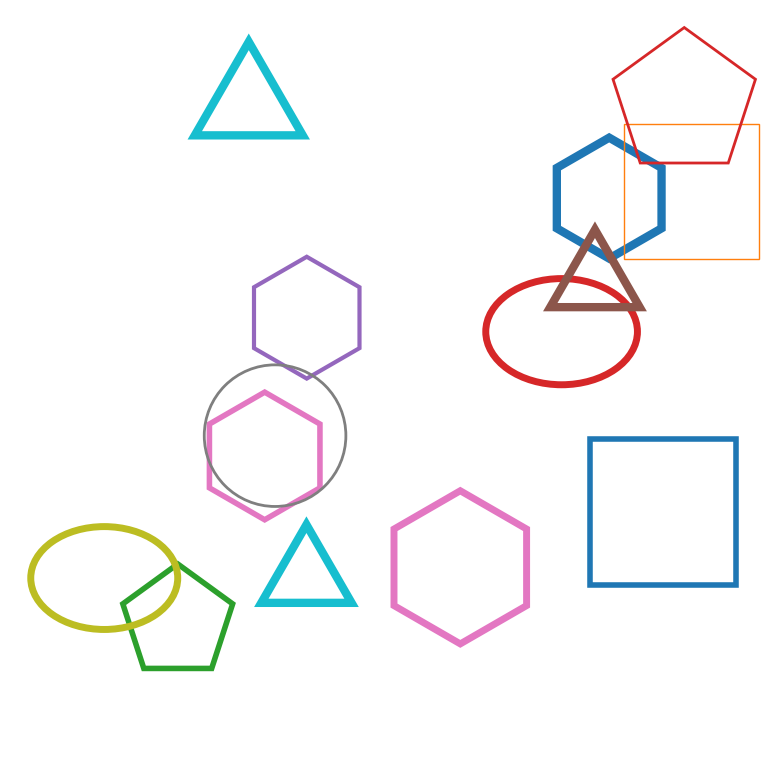[{"shape": "square", "thickness": 2, "radius": 0.47, "center": [0.861, 0.335]}, {"shape": "hexagon", "thickness": 3, "radius": 0.39, "center": [0.791, 0.743]}, {"shape": "square", "thickness": 0.5, "radius": 0.44, "center": [0.898, 0.751]}, {"shape": "pentagon", "thickness": 2, "radius": 0.37, "center": [0.231, 0.193]}, {"shape": "oval", "thickness": 2.5, "radius": 0.49, "center": [0.729, 0.569]}, {"shape": "pentagon", "thickness": 1, "radius": 0.49, "center": [0.889, 0.867]}, {"shape": "hexagon", "thickness": 1.5, "radius": 0.4, "center": [0.398, 0.587]}, {"shape": "triangle", "thickness": 3, "radius": 0.34, "center": [0.773, 0.635]}, {"shape": "hexagon", "thickness": 2, "radius": 0.41, "center": [0.344, 0.408]}, {"shape": "hexagon", "thickness": 2.5, "radius": 0.5, "center": [0.598, 0.263]}, {"shape": "circle", "thickness": 1, "radius": 0.46, "center": [0.357, 0.434]}, {"shape": "oval", "thickness": 2.5, "radius": 0.48, "center": [0.135, 0.249]}, {"shape": "triangle", "thickness": 3, "radius": 0.4, "center": [0.323, 0.865]}, {"shape": "triangle", "thickness": 3, "radius": 0.34, "center": [0.398, 0.251]}]